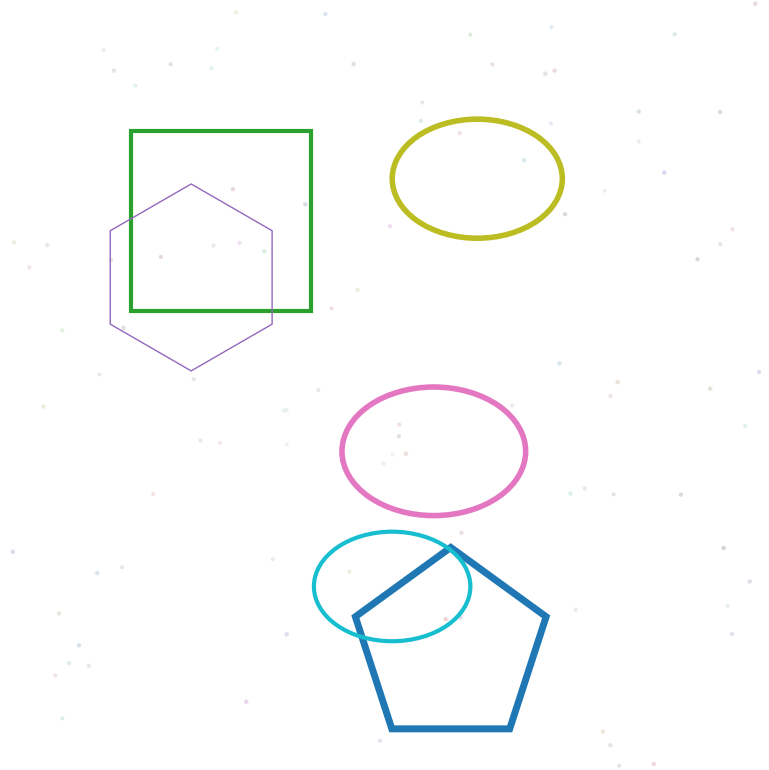[{"shape": "pentagon", "thickness": 2.5, "radius": 0.65, "center": [0.585, 0.159]}, {"shape": "square", "thickness": 1.5, "radius": 0.58, "center": [0.288, 0.713]}, {"shape": "hexagon", "thickness": 0.5, "radius": 0.61, "center": [0.248, 0.64]}, {"shape": "oval", "thickness": 2, "radius": 0.6, "center": [0.563, 0.414]}, {"shape": "oval", "thickness": 2, "radius": 0.55, "center": [0.62, 0.768]}, {"shape": "oval", "thickness": 1.5, "radius": 0.51, "center": [0.509, 0.238]}]